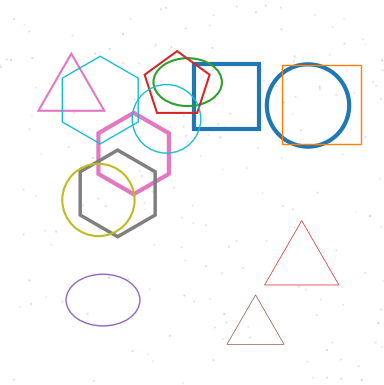[{"shape": "circle", "thickness": 3, "radius": 0.53, "center": [0.8, 0.726]}, {"shape": "square", "thickness": 3, "radius": 0.42, "center": [0.589, 0.75]}, {"shape": "square", "thickness": 1, "radius": 0.52, "center": [0.835, 0.729]}, {"shape": "oval", "thickness": 1.5, "radius": 0.44, "center": [0.488, 0.787]}, {"shape": "triangle", "thickness": 0.5, "radius": 0.56, "center": [0.784, 0.315]}, {"shape": "pentagon", "thickness": 1.5, "radius": 0.44, "center": [0.46, 0.778]}, {"shape": "oval", "thickness": 1, "radius": 0.48, "center": [0.268, 0.221]}, {"shape": "triangle", "thickness": 0.5, "radius": 0.43, "center": [0.664, 0.148]}, {"shape": "hexagon", "thickness": 3, "radius": 0.53, "center": [0.347, 0.601]}, {"shape": "triangle", "thickness": 1.5, "radius": 0.49, "center": [0.185, 0.762]}, {"shape": "hexagon", "thickness": 2.5, "radius": 0.56, "center": [0.306, 0.498]}, {"shape": "circle", "thickness": 1.5, "radius": 0.47, "center": [0.256, 0.481]}, {"shape": "hexagon", "thickness": 1, "radius": 0.57, "center": [0.26, 0.74]}, {"shape": "circle", "thickness": 1, "radius": 0.45, "center": [0.433, 0.691]}]